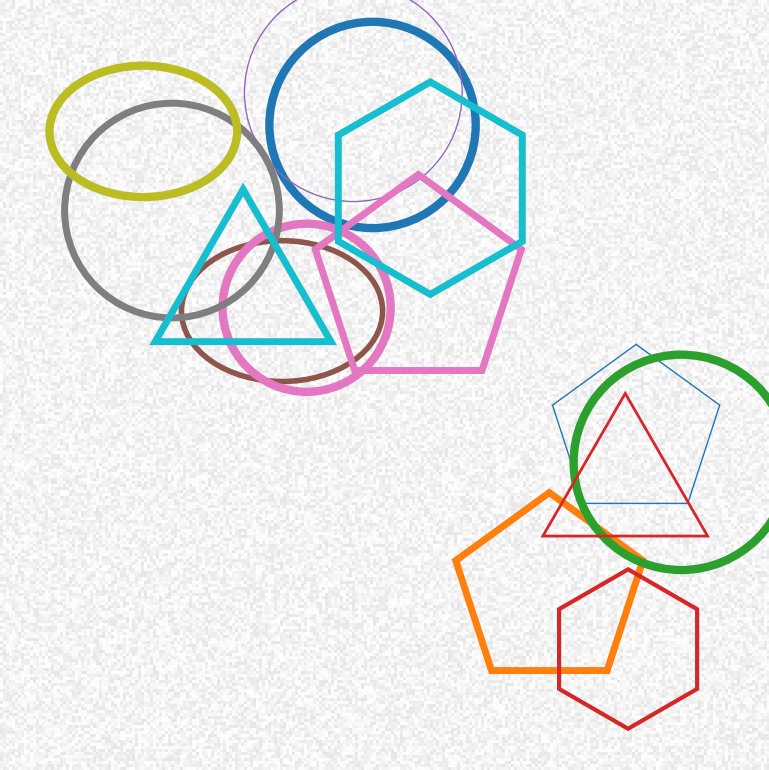[{"shape": "circle", "thickness": 3, "radius": 0.67, "center": [0.484, 0.838]}, {"shape": "pentagon", "thickness": 0.5, "radius": 0.57, "center": [0.826, 0.439]}, {"shape": "pentagon", "thickness": 2.5, "radius": 0.64, "center": [0.713, 0.232]}, {"shape": "circle", "thickness": 3, "radius": 0.7, "center": [0.885, 0.4]}, {"shape": "triangle", "thickness": 1, "radius": 0.62, "center": [0.812, 0.366]}, {"shape": "hexagon", "thickness": 1.5, "radius": 0.52, "center": [0.816, 0.157]}, {"shape": "circle", "thickness": 0.5, "radius": 0.71, "center": [0.459, 0.88]}, {"shape": "oval", "thickness": 2, "radius": 0.65, "center": [0.366, 0.596]}, {"shape": "pentagon", "thickness": 2.5, "radius": 0.7, "center": [0.543, 0.633]}, {"shape": "circle", "thickness": 3, "radius": 0.55, "center": [0.398, 0.6]}, {"shape": "circle", "thickness": 2.5, "radius": 0.7, "center": [0.223, 0.727]}, {"shape": "oval", "thickness": 3, "radius": 0.61, "center": [0.186, 0.829]}, {"shape": "hexagon", "thickness": 2.5, "radius": 0.69, "center": [0.559, 0.756]}, {"shape": "triangle", "thickness": 2.5, "radius": 0.66, "center": [0.316, 0.622]}]